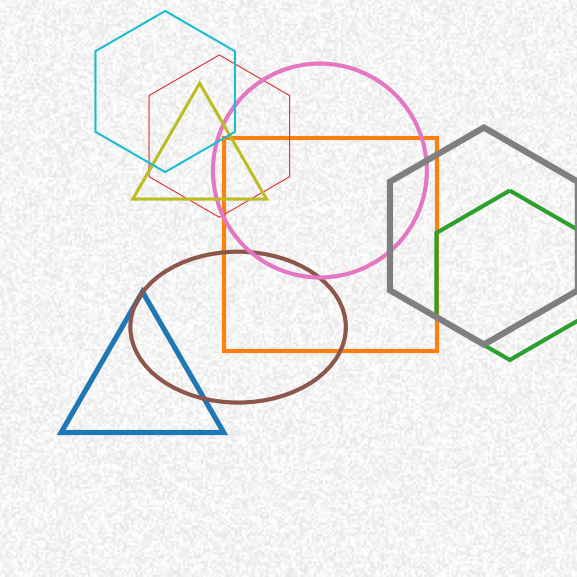[{"shape": "triangle", "thickness": 2.5, "radius": 0.81, "center": [0.247, 0.331]}, {"shape": "square", "thickness": 2, "radius": 0.92, "center": [0.572, 0.576]}, {"shape": "hexagon", "thickness": 2, "radius": 0.73, "center": [0.883, 0.523]}, {"shape": "hexagon", "thickness": 0.5, "radius": 0.7, "center": [0.38, 0.763]}, {"shape": "oval", "thickness": 2, "radius": 0.93, "center": [0.412, 0.433]}, {"shape": "circle", "thickness": 2, "radius": 0.93, "center": [0.554, 0.704]}, {"shape": "hexagon", "thickness": 3, "radius": 0.94, "center": [0.838, 0.59]}, {"shape": "triangle", "thickness": 1.5, "radius": 0.67, "center": [0.346, 0.721]}, {"shape": "hexagon", "thickness": 1, "radius": 0.7, "center": [0.286, 0.841]}]